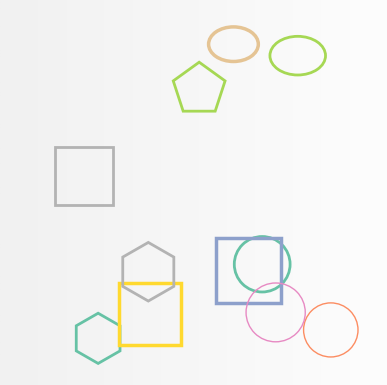[{"shape": "hexagon", "thickness": 2, "radius": 0.33, "center": [0.253, 0.121]}, {"shape": "circle", "thickness": 2, "radius": 0.36, "center": [0.677, 0.314]}, {"shape": "circle", "thickness": 1, "radius": 0.35, "center": [0.854, 0.143]}, {"shape": "square", "thickness": 2.5, "radius": 0.42, "center": [0.641, 0.297]}, {"shape": "circle", "thickness": 1, "radius": 0.38, "center": [0.711, 0.189]}, {"shape": "pentagon", "thickness": 2, "radius": 0.35, "center": [0.514, 0.768]}, {"shape": "oval", "thickness": 2, "radius": 0.36, "center": [0.768, 0.855]}, {"shape": "square", "thickness": 2.5, "radius": 0.4, "center": [0.388, 0.185]}, {"shape": "oval", "thickness": 2.5, "radius": 0.32, "center": [0.602, 0.885]}, {"shape": "square", "thickness": 2, "radius": 0.37, "center": [0.217, 0.543]}, {"shape": "hexagon", "thickness": 2, "radius": 0.38, "center": [0.383, 0.294]}]